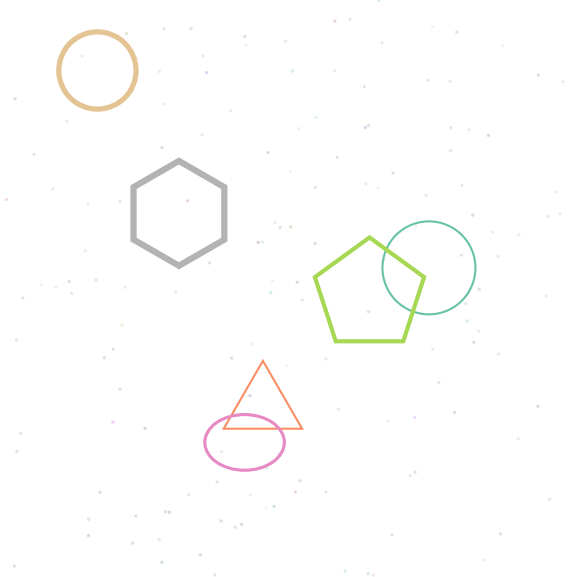[{"shape": "circle", "thickness": 1, "radius": 0.4, "center": [0.743, 0.535]}, {"shape": "triangle", "thickness": 1, "radius": 0.39, "center": [0.455, 0.296]}, {"shape": "oval", "thickness": 1.5, "radius": 0.34, "center": [0.423, 0.233]}, {"shape": "pentagon", "thickness": 2, "radius": 0.5, "center": [0.64, 0.489]}, {"shape": "circle", "thickness": 2.5, "radius": 0.33, "center": [0.169, 0.877]}, {"shape": "hexagon", "thickness": 3, "radius": 0.45, "center": [0.31, 0.63]}]